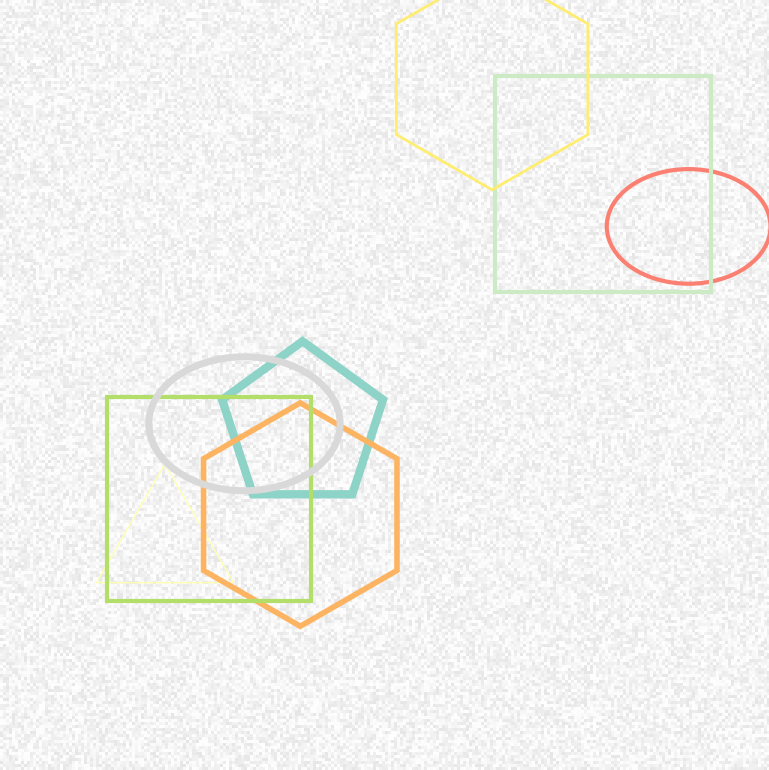[{"shape": "pentagon", "thickness": 3, "radius": 0.55, "center": [0.393, 0.447]}, {"shape": "triangle", "thickness": 0.5, "radius": 0.51, "center": [0.214, 0.295]}, {"shape": "oval", "thickness": 1.5, "radius": 0.53, "center": [0.894, 0.706]}, {"shape": "hexagon", "thickness": 2, "radius": 0.73, "center": [0.39, 0.332]}, {"shape": "square", "thickness": 1.5, "radius": 0.66, "center": [0.271, 0.352]}, {"shape": "oval", "thickness": 2.5, "radius": 0.62, "center": [0.317, 0.45]}, {"shape": "square", "thickness": 1.5, "radius": 0.7, "center": [0.783, 0.761]}, {"shape": "hexagon", "thickness": 1, "radius": 0.72, "center": [0.639, 0.897]}]